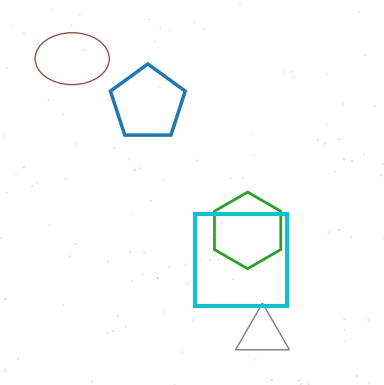[{"shape": "pentagon", "thickness": 2.5, "radius": 0.51, "center": [0.384, 0.732]}, {"shape": "hexagon", "thickness": 2, "radius": 0.5, "center": [0.643, 0.402]}, {"shape": "oval", "thickness": 1, "radius": 0.48, "center": [0.188, 0.848]}, {"shape": "triangle", "thickness": 1, "radius": 0.4, "center": [0.682, 0.132]}, {"shape": "square", "thickness": 3, "radius": 0.6, "center": [0.626, 0.325]}]